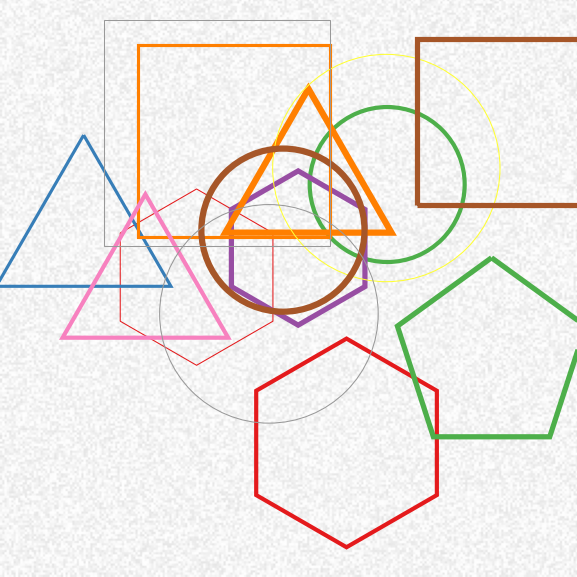[{"shape": "hexagon", "thickness": 2, "radius": 0.9, "center": [0.6, 0.232]}, {"shape": "hexagon", "thickness": 0.5, "radius": 0.76, "center": [0.34, 0.519]}, {"shape": "triangle", "thickness": 1.5, "radius": 0.87, "center": [0.145, 0.591]}, {"shape": "circle", "thickness": 2, "radius": 0.67, "center": [0.67, 0.68]}, {"shape": "pentagon", "thickness": 2.5, "radius": 0.86, "center": [0.851, 0.381]}, {"shape": "hexagon", "thickness": 2.5, "radius": 0.67, "center": [0.516, 0.57]}, {"shape": "square", "thickness": 1.5, "radius": 0.83, "center": [0.405, 0.755]}, {"shape": "triangle", "thickness": 3, "radius": 0.83, "center": [0.534, 0.679]}, {"shape": "circle", "thickness": 0.5, "radius": 0.98, "center": [0.669, 0.708]}, {"shape": "square", "thickness": 2.5, "radius": 0.72, "center": [0.866, 0.788]}, {"shape": "circle", "thickness": 3, "radius": 0.71, "center": [0.49, 0.601]}, {"shape": "triangle", "thickness": 2, "radius": 0.83, "center": [0.252, 0.497]}, {"shape": "square", "thickness": 0.5, "radius": 0.98, "center": [0.376, 0.768]}, {"shape": "circle", "thickness": 0.5, "radius": 0.95, "center": [0.466, 0.456]}]